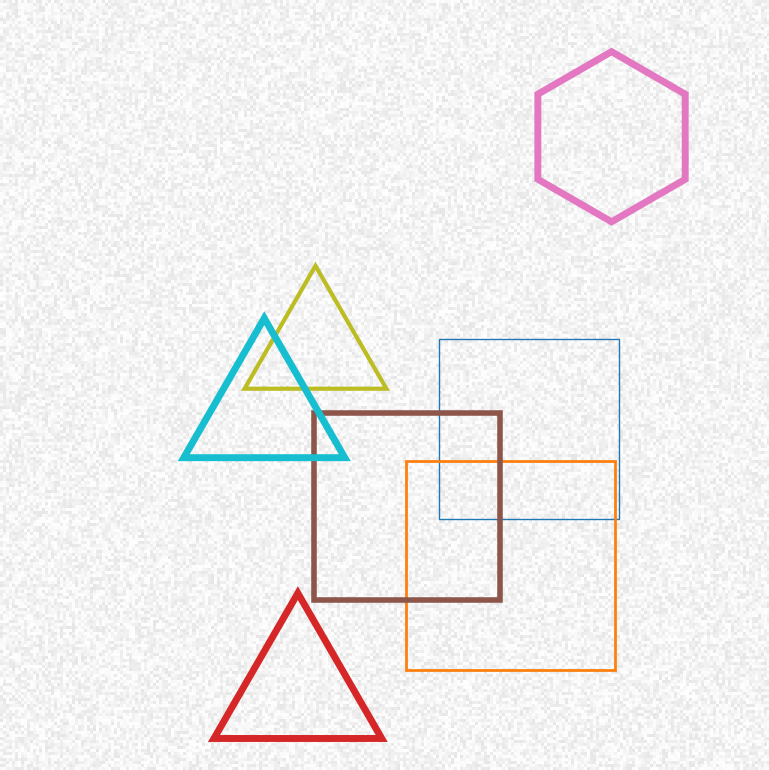[{"shape": "square", "thickness": 0.5, "radius": 0.58, "center": [0.687, 0.442]}, {"shape": "square", "thickness": 1, "radius": 0.68, "center": [0.663, 0.266]}, {"shape": "triangle", "thickness": 2.5, "radius": 0.63, "center": [0.387, 0.104]}, {"shape": "square", "thickness": 2, "radius": 0.61, "center": [0.529, 0.342]}, {"shape": "hexagon", "thickness": 2.5, "radius": 0.55, "center": [0.794, 0.822]}, {"shape": "triangle", "thickness": 1.5, "radius": 0.53, "center": [0.41, 0.548]}, {"shape": "triangle", "thickness": 2.5, "radius": 0.6, "center": [0.343, 0.466]}]